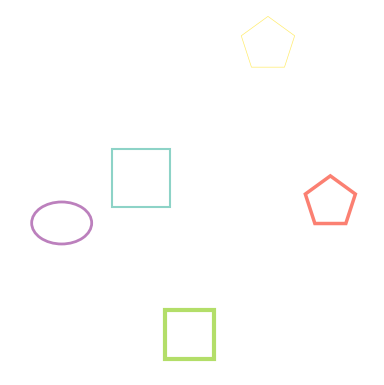[{"shape": "square", "thickness": 1.5, "radius": 0.38, "center": [0.366, 0.538]}, {"shape": "pentagon", "thickness": 2.5, "radius": 0.34, "center": [0.858, 0.475]}, {"shape": "square", "thickness": 3, "radius": 0.32, "center": [0.492, 0.131]}, {"shape": "oval", "thickness": 2, "radius": 0.39, "center": [0.16, 0.421]}, {"shape": "pentagon", "thickness": 0.5, "radius": 0.36, "center": [0.696, 0.885]}]